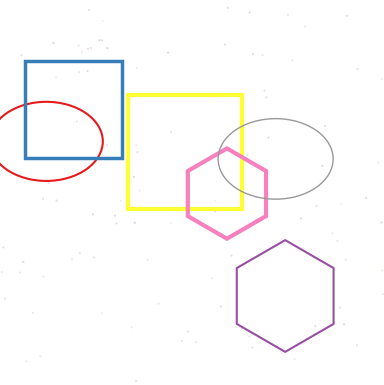[{"shape": "oval", "thickness": 1.5, "radius": 0.73, "center": [0.12, 0.633]}, {"shape": "square", "thickness": 2.5, "radius": 0.63, "center": [0.191, 0.716]}, {"shape": "hexagon", "thickness": 1.5, "radius": 0.73, "center": [0.741, 0.231]}, {"shape": "square", "thickness": 3, "radius": 0.74, "center": [0.481, 0.605]}, {"shape": "hexagon", "thickness": 3, "radius": 0.59, "center": [0.589, 0.497]}, {"shape": "oval", "thickness": 1, "radius": 0.75, "center": [0.716, 0.587]}]